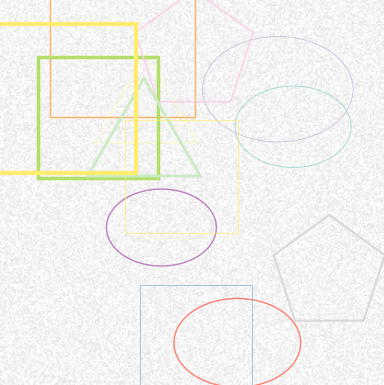[{"shape": "oval", "thickness": 0.5, "radius": 0.75, "center": [0.761, 0.671]}, {"shape": "triangle", "thickness": 0.5, "radius": 0.77, "center": [0.379, 0.706]}, {"shape": "oval", "thickness": 0.5, "radius": 0.98, "center": [0.722, 0.768]}, {"shape": "oval", "thickness": 1, "radius": 0.82, "center": [0.616, 0.11]}, {"shape": "square", "thickness": 0.5, "radius": 0.73, "center": [0.509, 0.115]}, {"shape": "square", "thickness": 1, "radius": 0.94, "center": [0.319, 0.884]}, {"shape": "square", "thickness": 2.5, "radius": 0.78, "center": [0.253, 0.695]}, {"shape": "pentagon", "thickness": 1, "radius": 0.8, "center": [0.504, 0.866]}, {"shape": "pentagon", "thickness": 1.5, "radius": 0.76, "center": [0.855, 0.29]}, {"shape": "oval", "thickness": 1, "radius": 0.71, "center": [0.419, 0.409]}, {"shape": "triangle", "thickness": 2, "radius": 0.84, "center": [0.374, 0.627]}, {"shape": "square", "thickness": 0.5, "radius": 0.73, "center": [0.472, 0.542]}, {"shape": "square", "thickness": 3, "radius": 0.97, "center": [0.159, 0.745]}]